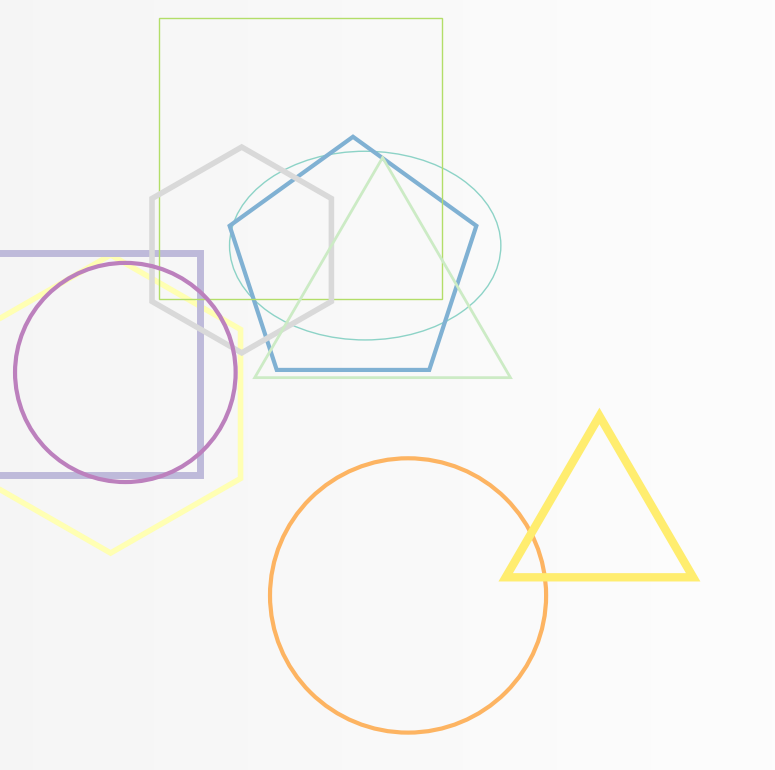[{"shape": "oval", "thickness": 0.5, "radius": 0.88, "center": [0.471, 0.681]}, {"shape": "hexagon", "thickness": 2, "radius": 0.97, "center": [0.143, 0.475]}, {"shape": "square", "thickness": 2.5, "radius": 0.72, "center": [0.114, 0.527]}, {"shape": "pentagon", "thickness": 1.5, "radius": 0.84, "center": [0.455, 0.655]}, {"shape": "circle", "thickness": 1.5, "radius": 0.89, "center": [0.527, 0.227]}, {"shape": "square", "thickness": 0.5, "radius": 0.91, "center": [0.388, 0.794]}, {"shape": "hexagon", "thickness": 2, "radius": 0.67, "center": [0.312, 0.675]}, {"shape": "circle", "thickness": 1.5, "radius": 0.71, "center": [0.162, 0.516]}, {"shape": "triangle", "thickness": 1, "radius": 0.95, "center": [0.494, 0.605]}, {"shape": "triangle", "thickness": 3, "radius": 0.7, "center": [0.773, 0.32]}]